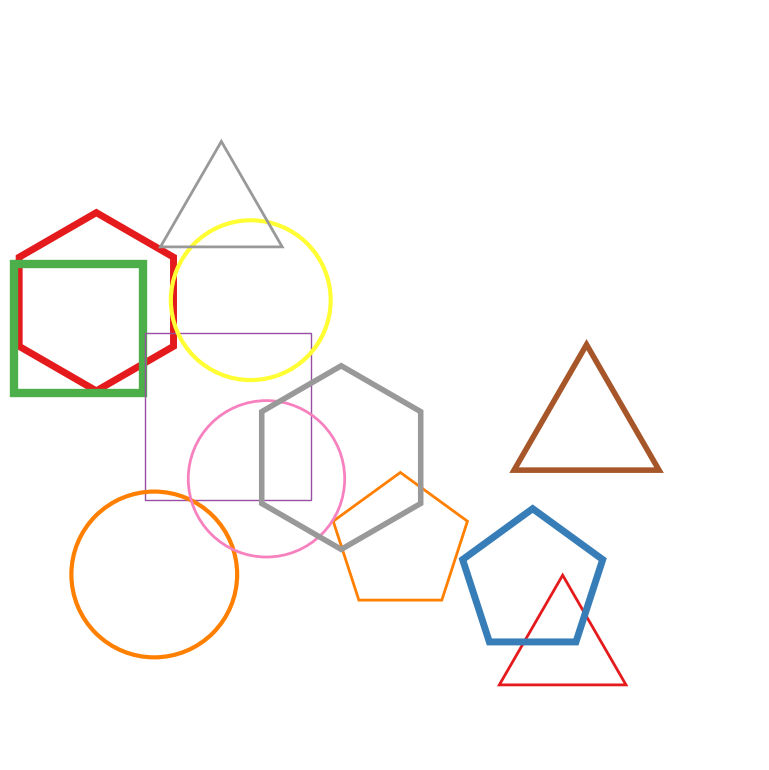[{"shape": "hexagon", "thickness": 2.5, "radius": 0.58, "center": [0.125, 0.608]}, {"shape": "triangle", "thickness": 1, "radius": 0.47, "center": [0.731, 0.158]}, {"shape": "pentagon", "thickness": 2.5, "radius": 0.48, "center": [0.692, 0.244]}, {"shape": "square", "thickness": 3, "radius": 0.42, "center": [0.102, 0.573]}, {"shape": "square", "thickness": 0.5, "radius": 0.54, "center": [0.296, 0.459]}, {"shape": "circle", "thickness": 1.5, "radius": 0.54, "center": [0.2, 0.254]}, {"shape": "pentagon", "thickness": 1, "radius": 0.46, "center": [0.52, 0.295]}, {"shape": "circle", "thickness": 1.5, "radius": 0.52, "center": [0.326, 0.61]}, {"shape": "triangle", "thickness": 2, "radius": 0.54, "center": [0.762, 0.444]}, {"shape": "circle", "thickness": 1, "radius": 0.51, "center": [0.346, 0.378]}, {"shape": "hexagon", "thickness": 2, "radius": 0.6, "center": [0.443, 0.406]}, {"shape": "triangle", "thickness": 1, "radius": 0.46, "center": [0.287, 0.725]}]